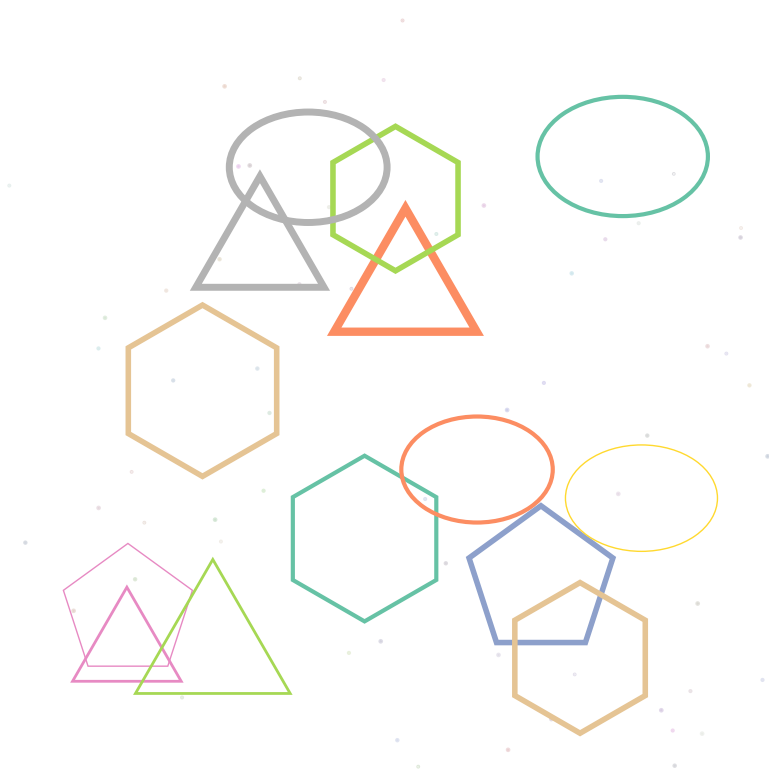[{"shape": "hexagon", "thickness": 1.5, "radius": 0.54, "center": [0.473, 0.301]}, {"shape": "oval", "thickness": 1.5, "radius": 0.55, "center": [0.809, 0.797]}, {"shape": "oval", "thickness": 1.5, "radius": 0.49, "center": [0.62, 0.39]}, {"shape": "triangle", "thickness": 3, "radius": 0.53, "center": [0.527, 0.623]}, {"shape": "pentagon", "thickness": 2, "radius": 0.49, "center": [0.703, 0.245]}, {"shape": "pentagon", "thickness": 0.5, "radius": 0.44, "center": [0.166, 0.206]}, {"shape": "triangle", "thickness": 1, "radius": 0.41, "center": [0.165, 0.156]}, {"shape": "triangle", "thickness": 1, "radius": 0.58, "center": [0.276, 0.157]}, {"shape": "hexagon", "thickness": 2, "radius": 0.47, "center": [0.514, 0.742]}, {"shape": "oval", "thickness": 0.5, "radius": 0.49, "center": [0.833, 0.353]}, {"shape": "hexagon", "thickness": 2, "radius": 0.56, "center": [0.263, 0.493]}, {"shape": "hexagon", "thickness": 2, "radius": 0.49, "center": [0.753, 0.146]}, {"shape": "oval", "thickness": 2.5, "radius": 0.51, "center": [0.4, 0.783]}, {"shape": "triangle", "thickness": 2.5, "radius": 0.48, "center": [0.338, 0.675]}]